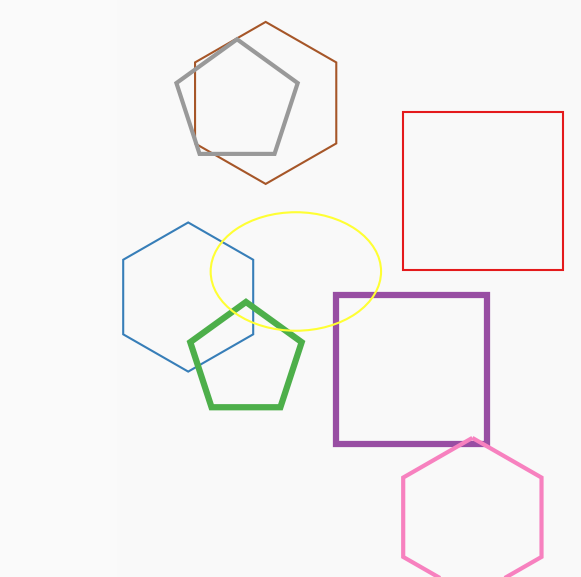[{"shape": "square", "thickness": 1, "radius": 0.69, "center": [0.831, 0.668]}, {"shape": "hexagon", "thickness": 1, "radius": 0.65, "center": [0.324, 0.485]}, {"shape": "pentagon", "thickness": 3, "radius": 0.5, "center": [0.423, 0.375]}, {"shape": "square", "thickness": 3, "radius": 0.65, "center": [0.709, 0.359]}, {"shape": "oval", "thickness": 1, "radius": 0.73, "center": [0.509, 0.529]}, {"shape": "hexagon", "thickness": 1, "radius": 0.7, "center": [0.457, 0.821]}, {"shape": "hexagon", "thickness": 2, "radius": 0.69, "center": [0.813, 0.103]}, {"shape": "pentagon", "thickness": 2, "radius": 0.55, "center": [0.408, 0.821]}]